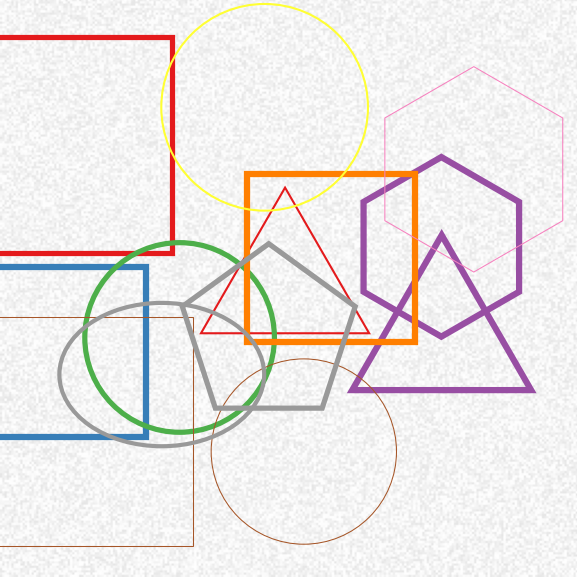[{"shape": "square", "thickness": 2.5, "radius": 0.94, "center": [0.11, 0.747]}, {"shape": "triangle", "thickness": 1, "radius": 0.84, "center": [0.494, 0.506]}, {"shape": "square", "thickness": 3, "radius": 0.74, "center": [0.105, 0.39]}, {"shape": "circle", "thickness": 2.5, "radius": 0.82, "center": [0.311, 0.415]}, {"shape": "hexagon", "thickness": 3, "radius": 0.78, "center": [0.764, 0.572]}, {"shape": "triangle", "thickness": 3, "radius": 0.89, "center": [0.765, 0.413]}, {"shape": "square", "thickness": 3, "radius": 0.73, "center": [0.574, 0.553]}, {"shape": "circle", "thickness": 1, "radius": 0.89, "center": [0.458, 0.813]}, {"shape": "circle", "thickness": 0.5, "radius": 0.8, "center": [0.526, 0.217]}, {"shape": "square", "thickness": 0.5, "radius": 0.99, "center": [0.136, 0.252]}, {"shape": "hexagon", "thickness": 0.5, "radius": 0.89, "center": [0.82, 0.706]}, {"shape": "pentagon", "thickness": 2.5, "radius": 0.79, "center": [0.465, 0.42]}, {"shape": "oval", "thickness": 2, "radius": 0.89, "center": [0.28, 0.351]}]